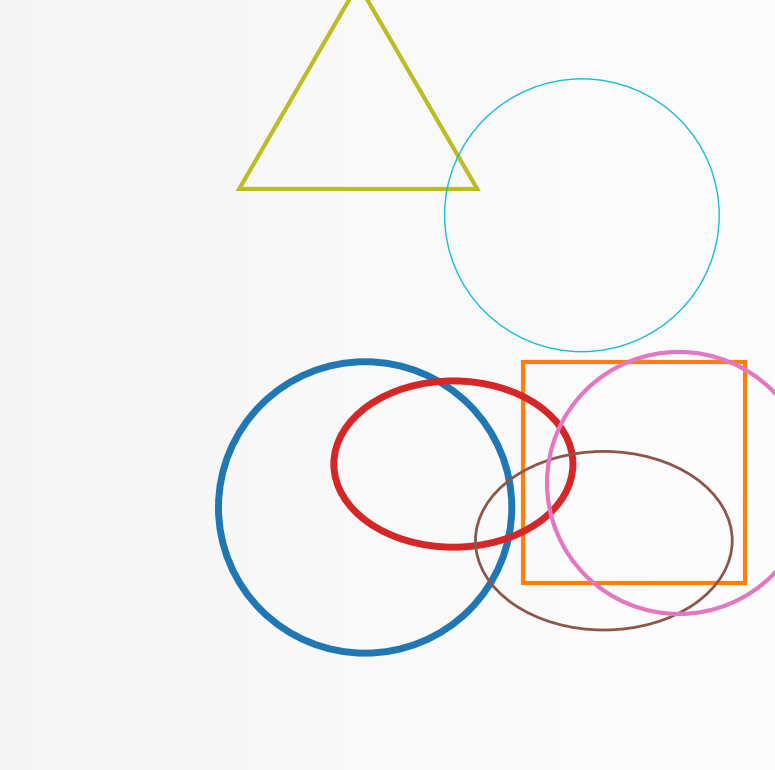[{"shape": "circle", "thickness": 2.5, "radius": 0.95, "center": [0.471, 0.341]}, {"shape": "square", "thickness": 1.5, "radius": 0.71, "center": [0.818, 0.386]}, {"shape": "oval", "thickness": 2.5, "radius": 0.77, "center": [0.585, 0.397]}, {"shape": "oval", "thickness": 1, "radius": 0.83, "center": [0.779, 0.298]}, {"shape": "circle", "thickness": 1.5, "radius": 0.85, "center": [0.876, 0.373]}, {"shape": "triangle", "thickness": 1.5, "radius": 0.89, "center": [0.462, 0.843]}, {"shape": "circle", "thickness": 0.5, "radius": 0.89, "center": [0.751, 0.72]}]